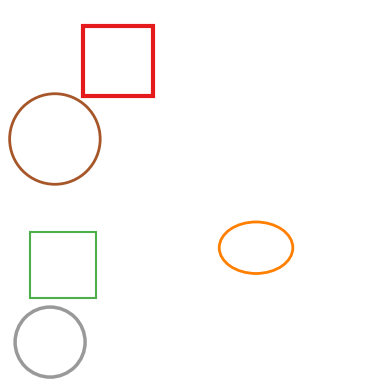[{"shape": "square", "thickness": 3, "radius": 0.45, "center": [0.307, 0.841]}, {"shape": "square", "thickness": 1.5, "radius": 0.43, "center": [0.165, 0.312]}, {"shape": "oval", "thickness": 2, "radius": 0.48, "center": [0.665, 0.357]}, {"shape": "circle", "thickness": 2, "radius": 0.59, "center": [0.143, 0.639]}, {"shape": "circle", "thickness": 2.5, "radius": 0.45, "center": [0.13, 0.111]}]